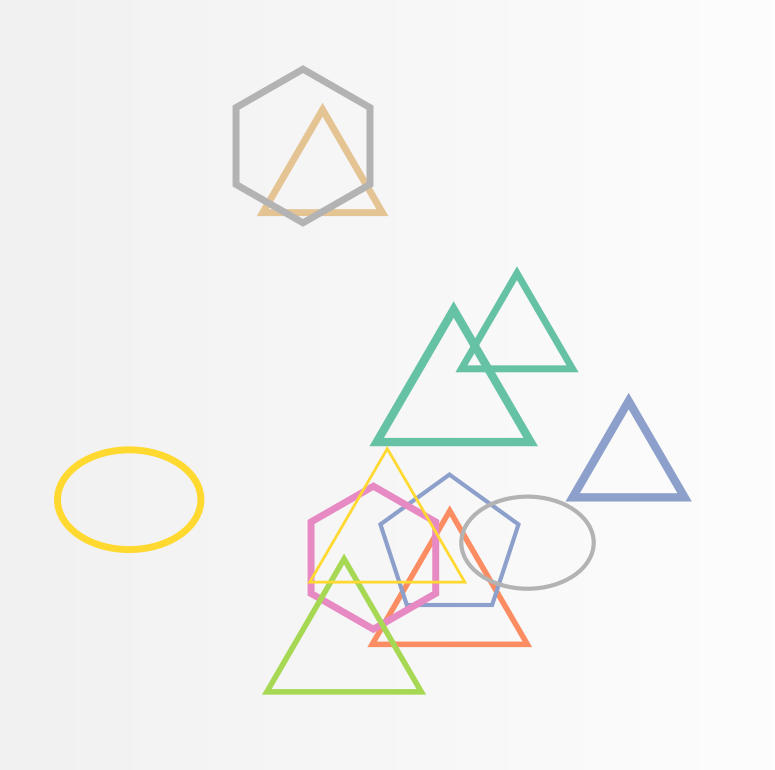[{"shape": "triangle", "thickness": 3, "radius": 0.57, "center": [0.585, 0.483]}, {"shape": "triangle", "thickness": 2.5, "radius": 0.41, "center": [0.667, 0.562]}, {"shape": "triangle", "thickness": 2, "radius": 0.58, "center": [0.58, 0.221]}, {"shape": "pentagon", "thickness": 1.5, "radius": 0.47, "center": [0.58, 0.29]}, {"shape": "triangle", "thickness": 3, "radius": 0.42, "center": [0.811, 0.396]}, {"shape": "hexagon", "thickness": 2.5, "radius": 0.46, "center": [0.482, 0.276]}, {"shape": "triangle", "thickness": 2, "radius": 0.58, "center": [0.444, 0.159]}, {"shape": "oval", "thickness": 2.5, "radius": 0.46, "center": [0.167, 0.351]}, {"shape": "triangle", "thickness": 1, "radius": 0.58, "center": [0.5, 0.302]}, {"shape": "triangle", "thickness": 2.5, "radius": 0.45, "center": [0.416, 0.768]}, {"shape": "hexagon", "thickness": 2.5, "radius": 0.5, "center": [0.391, 0.81]}, {"shape": "oval", "thickness": 1.5, "radius": 0.43, "center": [0.681, 0.295]}]